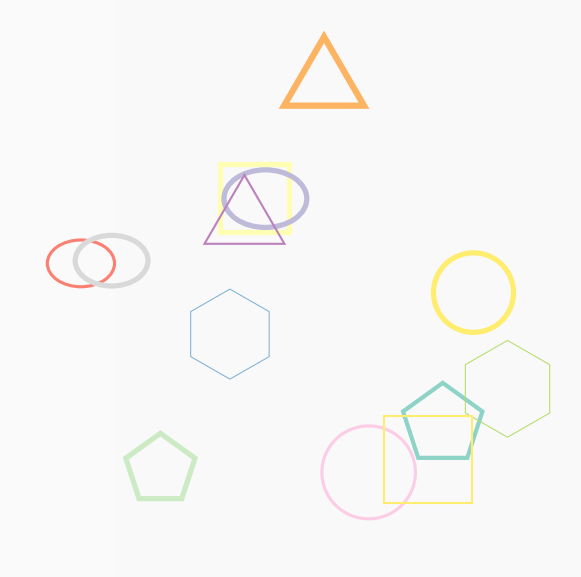[{"shape": "pentagon", "thickness": 2, "radius": 0.36, "center": [0.762, 0.264]}, {"shape": "square", "thickness": 2.5, "radius": 0.29, "center": [0.438, 0.656]}, {"shape": "oval", "thickness": 2.5, "radius": 0.36, "center": [0.457, 0.655]}, {"shape": "oval", "thickness": 1.5, "radius": 0.29, "center": [0.139, 0.543]}, {"shape": "hexagon", "thickness": 0.5, "radius": 0.39, "center": [0.396, 0.421]}, {"shape": "triangle", "thickness": 3, "radius": 0.4, "center": [0.558, 0.856]}, {"shape": "hexagon", "thickness": 0.5, "radius": 0.42, "center": [0.873, 0.326]}, {"shape": "circle", "thickness": 1.5, "radius": 0.4, "center": [0.634, 0.181]}, {"shape": "oval", "thickness": 2.5, "radius": 0.31, "center": [0.192, 0.548]}, {"shape": "triangle", "thickness": 1, "radius": 0.4, "center": [0.421, 0.617]}, {"shape": "pentagon", "thickness": 2.5, "radius": 0.31, "center": [0.276, 0.186]}, {"shape": "circle", "thickness": 2.5, "radius": 0.34, "center": [0.815, 0.492]}, {"shape": "square", "thickness": 1, "radius": 0.38, "center": [0.736, 0.203]}]